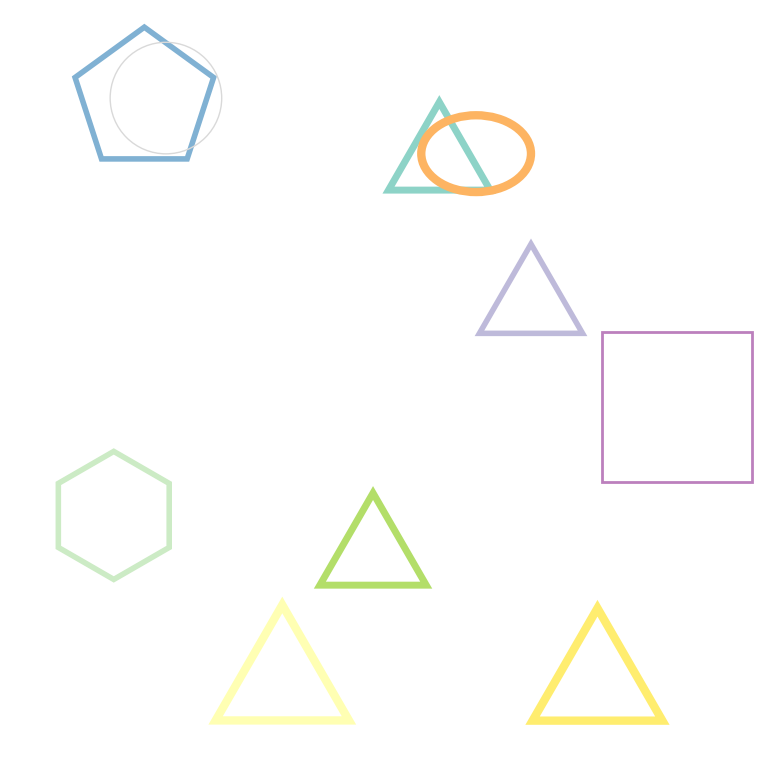[{"shape": "triangle", "thickness": 2.5, "radius": 0.38, "center": [0.571, 0.791]}, {"shape": "triangle", "thickness": 3, "radius": 0.5, "center": [0.367, 0.114]}, {"shape": "triangle", "thickness": 2, "radius": 0.39, "center": [0.69, 0.606]}, {"shape": "pentagon", "thickness": 2, "radius": 0.47, "center": [0.187, 0.87]}, {"shape": "oval", "thickness": 3, "radius": 0.36, "center": [0.618, 0.8]}, {"shape": "triangle", "thickness": 2.5, "radius": 0.4, "center": [0.484, 0.28]}, {"shape": "circle", "thickness": 0.5, "radius": 0.36, "center": [0.215, 0.873]}, {"shape": "square", "thickness": 1, "radius": 0.49, "center": [0.879, 0.471]}, {"shape": "hexagon", "thickness": 2, "radius": 0.42, "center": [0.148, 0.331]}, {"shape": "triangle", "thickness": 3, "radius": 0.49, "center": [0.776, 0.113]}]